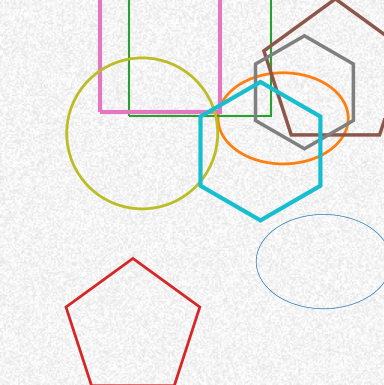[{"shape": "oval", "thickness": 0.5, "radius": 0.88, "center": [0.841, 0.321]}, {"shape": "oval", "thickness": 2, "radius": 0.85, "center": [0.735, 0.693]}, {"shape": "square", "thickness": 1.5, "radius": 0.92, "center": [0.519, 0.882]}, {"shape": "pentagon", "thickness": 2, "radius": 0.91, "center": [0.345, 0.146]}, {"shape": "pentagon", "thickness": 2.5, "radius": 0.98, "center": [0.871, 0.808]}, {"shape": "square", "thickness": 3, "radius": 0.78, "center": [0.416, 0.866]}, {"shape": "hexagon", "thickness": 2.5, "radius": 0.73, "center": [0.791, 0.76]}, {"shape": "circle", "thickness": 2, "radius": 0.98, "center": [0.369, 0.654]}, {"shape": "hexagon", "thickness": 3, "radius": 0.9, "center": [0.676, 0.607]}]